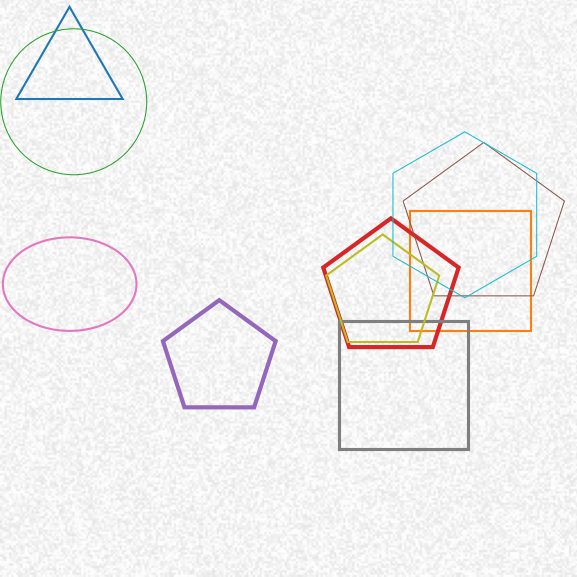[{"shape": "triangle", "thickness": 1, "radius": 0.53, "center": [0.12, 0.881]}, {"shape": "square", "thickness": 1, "radius": 0.52, "center": [0.815, 0.53]}, {"shape": "circle", "thickness": 0.5, "radius": 0.63, "center": [0.128, 0.823]}, {"shape": "pentagon", "thickness": 2, "radius": 0.62, "center": [0.677, 0.498]}, {"shape": "pentagon", "thickness": 2, "radius": 0.51, "center": [0.38, 0.377]}, {"shape": "pentagon", "thickness": 0.5, "radius": 0.73, "center": [0.838, 0.606]}, {"shape": "oval", "thickness": 1, "radius": 0.58, "center": [0.121, 0.507]}, {"shape": "square", "thickness": 1.5, "radius": 0.55, "center": [0.699, 0.332]}, {"shape": "pentagon", "thickness": 1, "radius": 0.52, "center": [0.663, 0.49]}, {"shape": "hexagon", "thickness": 0.5, "radius": 0.72, "center": [0.805, 0.627]}]